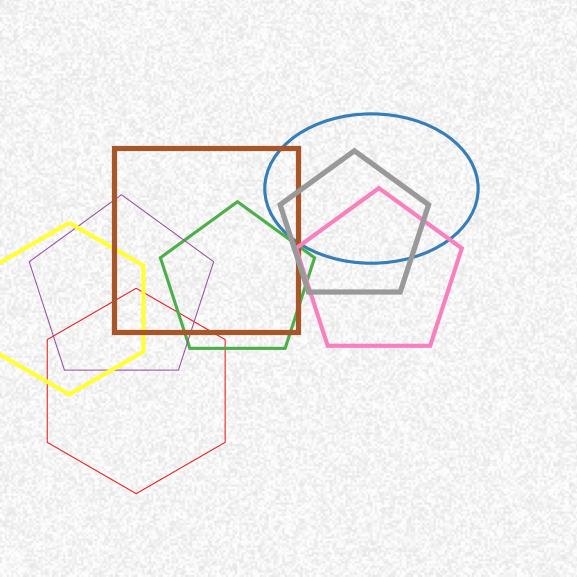[{"shape": "hexagon", "thickness": 0.5, "radius": 0.89, "center": [0.236, 0.322]}, {"shape": "oval", "thickness": 1.5, "radius": 0.92, "center": [0.643, 0.673]}, {"shape": "pentagon", "thickness": 1.5, "radius": 0.7, "center": [0.411, 0.509]}, {"shape": "pentagon", "thickness": 0.5, "radius": 0.84, "center": [0.21, 0.494]}, {"shape": "hexagon", "thickness": 2, "radius": 0.74, "center": [0.12, 0.465]}, {"shape": "square", "thickness": 2.5, "radius": 0.8, "center": [0.356, 0.583]}, {"shape": "pentagon", "thickness": 2, "radius": 0.75, "center": [0.656, 0.522]}, {"shape": "pentagon", "thickness": 2.5, "radius": 0.68, "center": [0.614, 0.603]}]